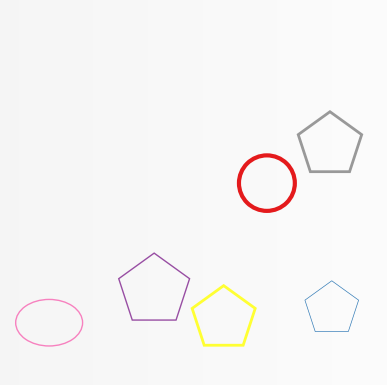[{"shape": "circle", "thickness": 3, "radius": 0.36, "center": [0.689, 0.524]}, {"shape": "pentagon", "thickness": 0.5, "radius": 0.36, "center": [0.856, 0.198]}, {"shape": "pentagon", "thickness": 1, "radius": 0.48, "center": [0.398, 0.246]}, {"shape": "pentagon", "thickness": 2, "radius": 0.43, "center": [0.577, 0.173]}, {"shape": "oval", "thickness": 1, "radius": 0.43, "center": [0.127, 0.162]}, {"shape": "pentagon", "thickness": 2, "radius": 0.43, "center": [0.852, 0.624]}]